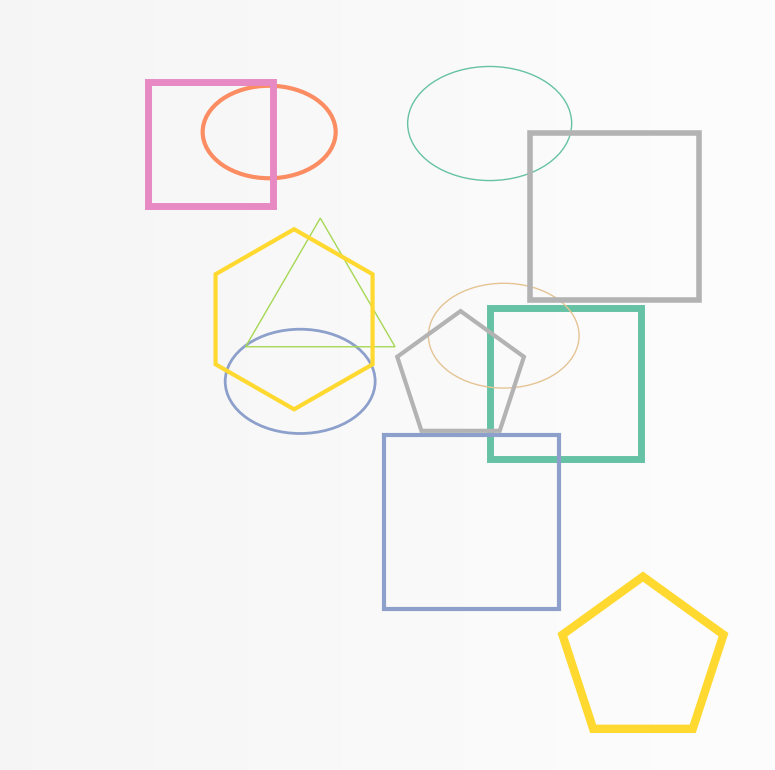[{"shape": "oval", "thickness": 0.5, "radius": 0.53, "center": [0.632, 0.84]}, {"shape": "square", "thickness": 2.5, "radius": 0.49, "center": [0.73, 0.502]}, {"shape": "oval", "thickness": 1.5, "radius": 0.43, "center": [0.347, 0.829]}, {"shape": "square", "thickness": 1.5, "radius": 0.56, "center": [0.608, 0.321]}, {"shape": "oval", "thickness": 1, "radius": 0.48, "center": [0.387, 0.505]}, {"shape": "square", "thickness": 2.5, "radius": 0.4, "center": [0.272, 0.813]}, {"shape": "triangle", "thickness": 0.5, "radius": 0.56, "center": [0.413, 0.605]}, {"shape": "pentagon", "thickness": 3, "radius": 0.55, "center": [0.83, 0.142]}, {"shape": "hexagon", "thickness": 1.5, "radius": 0.58, "center": [0.379, 0.585]}, {"shape": "oval", "thickness": 0.5, "radius": 0.49, "center": [0.65, 0.564]}, {"shape": "pentagon", "thickness": 1.5, "radius": 0.43, "center": [0.594, 0.51]}, {"shape": "square", "thickness": 2, "radius": 0.54, "center": [0.793, 0.719]}]